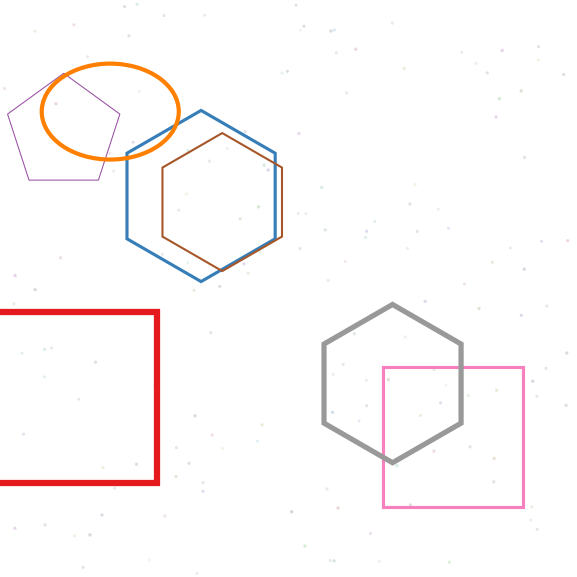[{"shape": "square", "thickness": 3, "radius": 0.74, "center": [0.124, 0.31]}, {"shape": "hexagon", "thickness": 1.5, "radius": 0.74, "center": [0.348, 0.66]}, {"shape": "pentagon", "thickness": 0.5, "radius": 0.51, "center": [0.11, 0.77]}, {"shape": "oval", "thickness": 2, "radius": 0.59, "center": [0.191, 0.806]}, {"shape": "hexagon", "thickness": 1, "radius": 0.6, "center": [0.385, 0.649]}, {"shape": "square", "thickness": 1.5, "radius": 0.6, "center": [0.784, 0.242]}, {"shape": "hexagon", "thickness": 2.5, "radius": 0.69, "center": [0.68, 0.335]}]